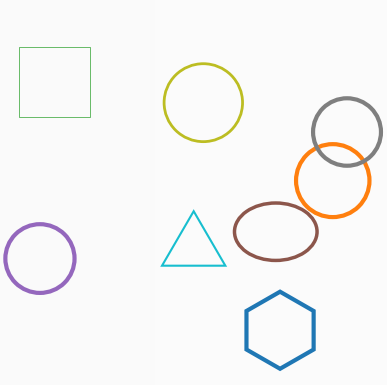[{"shape": "hexagon", "thickness": 3, "radius": 0.5, "center": [0.723, 0.142]}, {"shape": "circle", "thickness": 3, "radius": 0.47, "center": [0.859, 0.531]}, {"shape": "square", "thickness": 0.5, "radius": 0.46, "center": [0.14, 0.787]}, {"shape": "circle", "thickness": 3, "radius": 0.45, "center": [0.103, 0.328]}, {"shape": "oval", "thickness": 2.5, "radius": 0.53, "center": [0.712, 0.398]}, {"shape": "circle", "thickness": 3, "radius": 0.44, "center": [0.896, 0.657]}, {"shape": "circle", "thickness": 2, "radius": 0.51, "center": [0.525, 0.733]}, {"shape": "triangle", "thickness": 1.5, "radius": 0.47, "center": [0.5, 0.357]}]